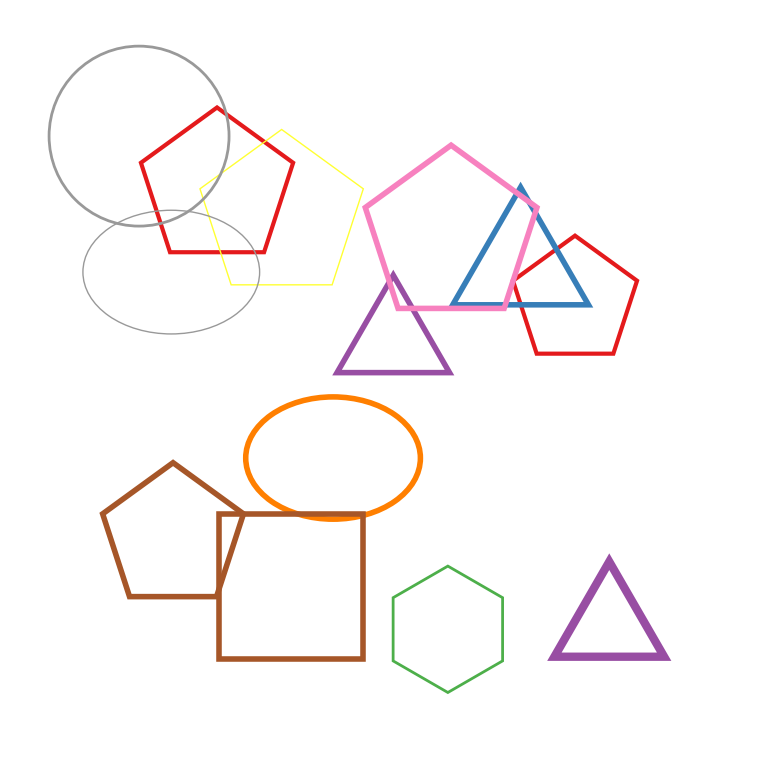[{"shape": "pentagon", "thickness": 1.5, "radius": 0.52, "center": [0.282, 0.756]}, {"shape": "pentagon", "thickness": 1.5, "radius": 0.42, "center": [0.747, 0.609]}, {"shape": "triangle", "thickness": 2, "radius": 0.51, "center": [0.676, 0.655]}, {"shape": "hexagon", "thickness": 1, "radius": 0.41, "center": [0.582, 0.183]}, {"shape": "triangle", "thickness": 3, "radius": 0.41, "center": [0.791, 0.188]}, {"shape": "triangle", "thickness": 2, "radius": 0.42, "center": [0.511, 0.558]}, {"shape": "oval", "thickness": 2, "radius": 0.57, "center": [0.433, 0.405]}, {"shape": "pentagon", "thickness": 0.5, "radius": 0.56, "center": [0.366, 0.72]}, {"shape": "square", "thickness": 2, "radius": 0.47, "center": [0.378, 0.239]}, {"shape": "pentagon", "thickness": 2, "radius": 0.48, "center": [0.225, 0.303]}, {"shape": "pentagon", "thickness": 2, "radius": 0.59, "center": [0.586, 0.694]}, {"shape": "circle", "thickness": 1, "radius": 0.58, "center": [0.181, 0.823]}, {"shape": "oval", "thickness": 0.5, "radius": 0.57, "center": [0.222, 0.647]}]